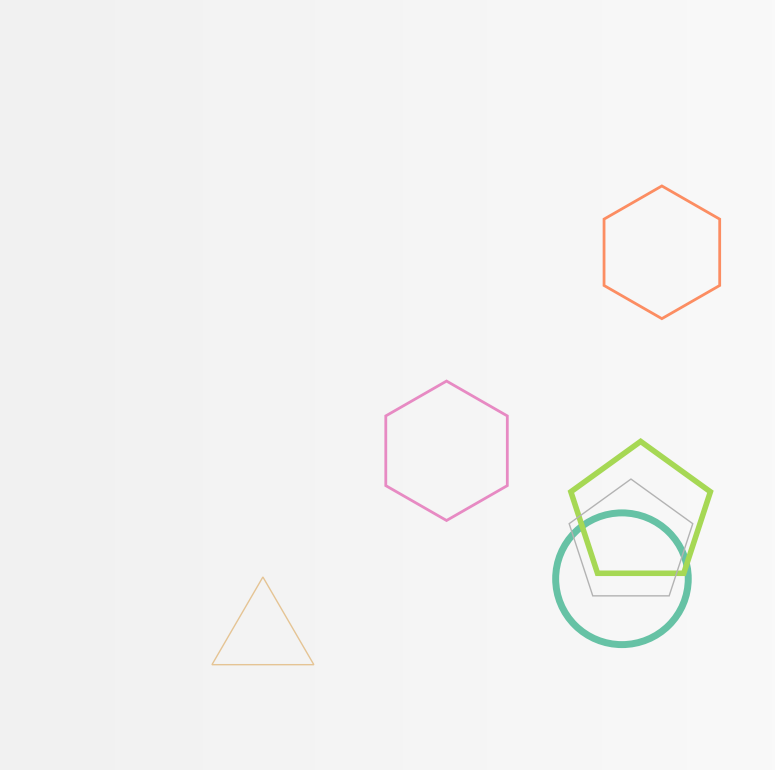[{"shape": "circle", "thickness": 2.5, "radius": 0.43, "center": [0.803, 0.248]}, {"shape": "hexagon", "thickness": 1, "radius": 0.43, "center": [0.854, 0.672]}, {"shape": "hexagon", "thickness": 1, "radius": 0.45, "center": [0.576, 0.415]}, {"shape": "pentagon", "thickness": 2, "radius": 0.47, "center": [0.827, 0.332]}, {"shape": "triangle", "thickness": 0.5, "radius": 0.38, "center": [0.339, 0.175]}, {"shape": "pentagon", "thickness": 0.5, "radius": 0.42, "center": [0.814, 0.294]}]